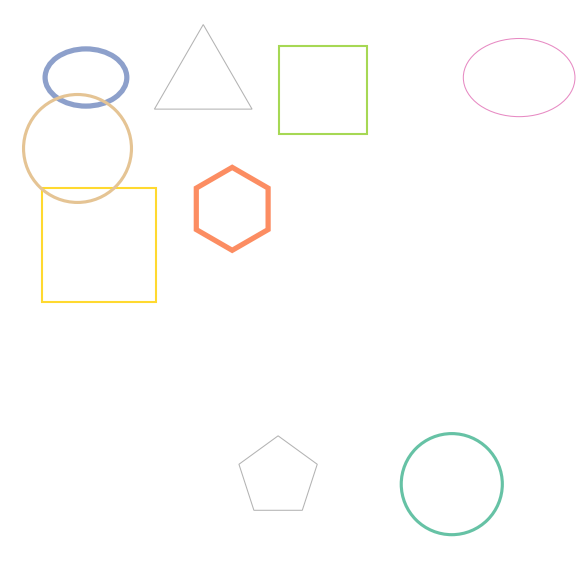[{"shape": "circle", "thickness": 1.5, "radius": 0.44, "center": [0.782, 0.161]}, {"shape": "hexagon", "thickness": 2.5, "radius": 0.36, "center": [0.402, 0.638]}, {"shape": "oval", "thickness": 2.5, "radius": 0.35, "center": [0.149, 0.865]}, {"shape": "oval", "thickness": 0.5, "radius": 0.48, "center": [0.899, 0.865]}, {"shape": "square", "thickness": 1, "radius": 0.38, "center": [0.56, 0.843]}, {"shape": "square", "thickness": 1, "radius": 0.49, "center": [0.172, 0.575]}, {"shape": "circle", "thickness": 1.5, "radius": 0.47, "center": [0.134, 0.742]}, {"shape": "pentagon", "thickness": 0.5, "radius": 0.36, "center": [0.482, 0.173]}, {"shape": "triangle", "thickness": 0.5, "radius": 0.49, "center": [0.352, 0.859]}]